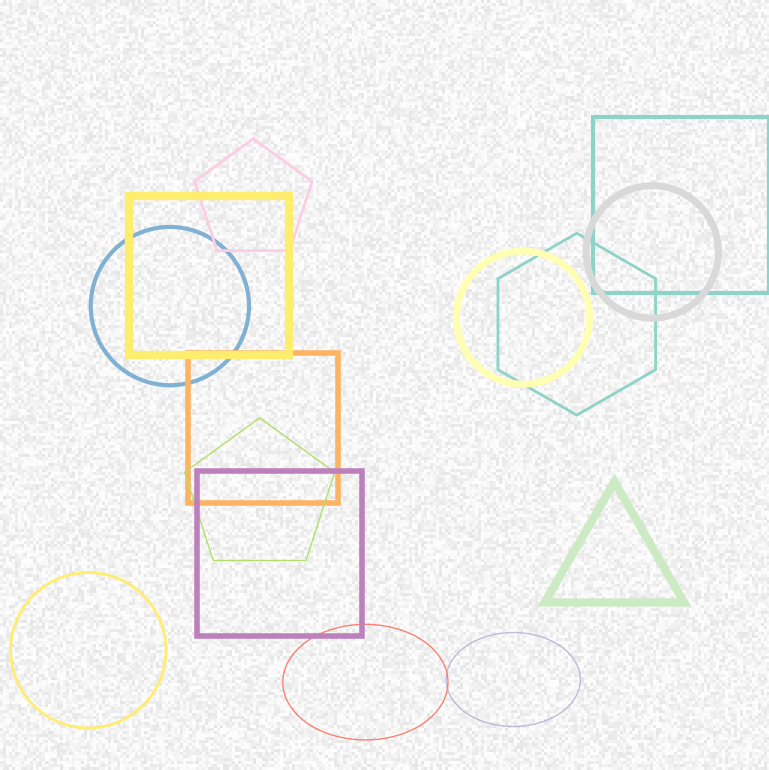[{"shape": "square", "thickness": 1.5, "radius": 0.57, "center": [0.884, 0.734]}, {"shape": "hexagon", "thickness": 1, "radius": 0.59, "center": [0.749, 0.579]}, {"shape": "circle", "thickness": 2.5, "radius": 0.43, "center": [0.679, 0.587]}, {"shape": "oval", "thickness": 0.5, "radius": 0.44, "center": [0.667, 0.118]}, {"shape": "oval", "thickness": 0.5, "radius": 0.54, "center": [0.475, 0.114]}, {"shape": "circle", "thickness": 1.5, "radius": 0.51, "center": [0.221, 0.602]}, {"shape": "square", "thickness": 2, "radius": 0.49, "center": [0.342, 0.444]}, {"shape": "pentagon", "thickness": 0.5, "radius": 0.51, "center": [0.337, 0.355]}, {"shape": "pentagon", "thickness": 1, "radius": 0.4, "center": [0.329, 0.739]}, {"shape": "circle", "thickness": 2.5, "radius": 0.43, "center": [0.847, 0.673]}, {"shape": "square", "thickness": 2, "radius": 0.54, "center": [0.362, 0.282]}, {"shape": "triangle", "thickness": 3, "radius": 0.52, "center": [0.798, 0.27]}, {"shape": "square", "thickness": 3, "radius": 0.52, "center": [0.272, 0.642]}, {"shape": "circle", "thickness": 1, "radius": 0.5, "center": [0.115, 0.155]}]